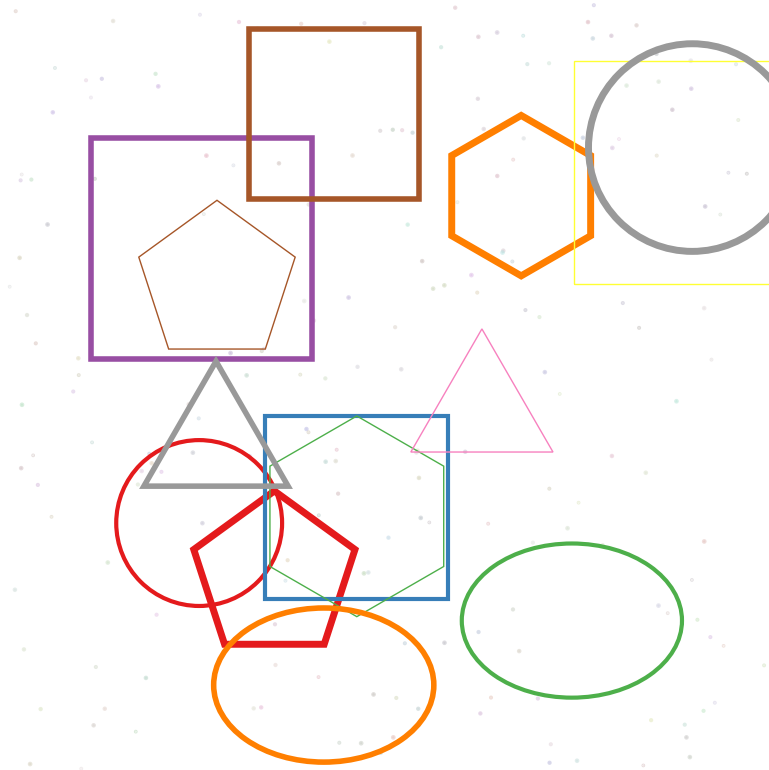[{"shape": "pentagon", "thickness": 2.5, "radius": 0.55, "center": [0.356, 0.252]}, {"shape": "circle", "thickness": 1.5, "radius": 0.54, "center": [0.259, 0.321]}, {"shape": "square", "thickness": 1.5, "radius": 0.6, "center": [0.463, 0.341]}, {"shape": "oval", "thickness": 1.5, "radius": 0.71, "center": [0.743, 0.194]}, {"shape": "hexagon", "thickness": 0.5, "radius": 0.65, "center": [0.463, 0.329]}, {"shape": "square", "thickness": 2, "radius": 0.72, "center": [0.261, 0.678]}, {"shape": "oval", "thickness": 2, "radius": 0.71, "center": [0.42, 0.11]}, {"shape": "hexagon", "thickness": 2.5, "radius": 0.52, "center": [0.677, 0.746]}, {"shape": "square", "thickness": 0.5, "radius": 0.73, "center": [0.891, 0.776]}, {"shape": "square", "thickness": 2, "radius": 0.55, "center": [0.434, 0.852]}, {"shape": "pentagon", "thickness": 0.5, "radius": 0.53, "center": [0.282, 0.633]}, {"shape": "triangle", "thickness": 0.5, "radius": 0.53, "center": [0.626, 0.466]}, {"shape": "circle", "thickness": 2.5, "radius": 0.67, "center": [0.899, 0.808]}, {"shape": "triangle", "thickness": 2, "radius": 0.54, "center": [0.281, 0.423]}]